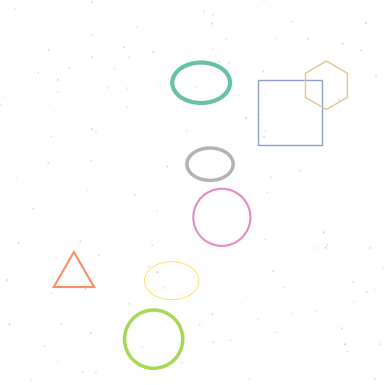[{"shape": "oval", "thickness": 3, "radius": 0.38, "center": [0.522, 0.785]}, {"shape": "triangle", "thickness": 1.5, "radius": 0.3, "center": [0.192, 0.285]}, {"shape": "square", "thickness": 1, "radius": 0.42, "center": [0.752, 0.708]}, {"shape": "circle", "thickness": 1.5, "radius": 0.37, "center": [0.576, 0.436]}, {"shape": "circle", "thickness": 2.5, "radius": 0.38, "center": [0.399, 0.119]}, {"shape": "oval", "thickness": 0.5, "radius": 0.35, "center": [0.446, 0.271]}, {"shape": "hexagon", "thickness": 1, "radius": 0.31, "center": [0.848, 0.778]}, {"shape": "oval", "thickness": 2.5, "radius": 0.3, "center": [0.546, 0.574]}]